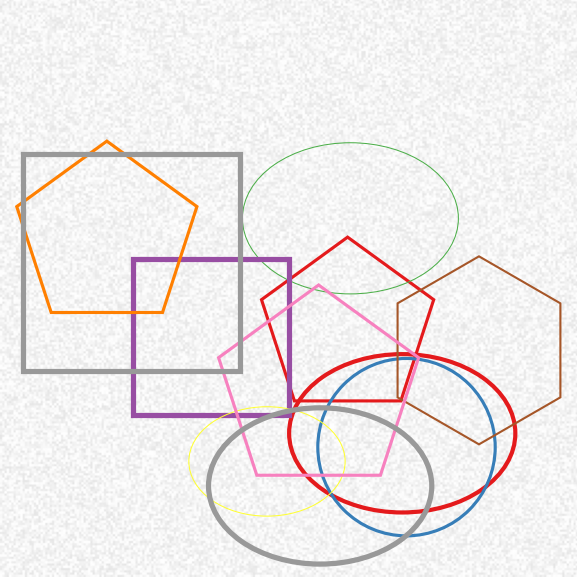[{"shape": "oval", "thickness": 2, "radius": 0.98, "center": [0.696, 0.249]}, {"shape": "pentagon", "thickness": 1.5, "radius": 0.78, "center": [0.602, 0.432]}, {"shape": "circle", "thickness": 1.5, "radius": 0.77, "center": [0.704, 0.225]}, {"shape": "oval", "thickness": 0.5, "radius": 0.93, "center": [0.607, 0.621]}, {"shape": "square", "thickness": 2.5, "radius": 0.67, "center": [0.365, 0.415]}, {"shape": "pentagon", "thickness": 1.5, "radius": 0.82, "center": [0.185, 0.591]}, {"shape": "oval", "thickness": 0.5, "radius": 0.68, "center": [0.462, 0.2]}, {"shape": "hexagon", "thickness": 1, "radius": 0.81, "center": [0.829, 0.392]}, {"shape": "pentagon", "thickness": 1.5, "radius": 0.91, "center": [0.552, 0.324]}, {"shape": "square", "thickness": 2.5, "radius": 0.94, "center": [0.228, 0.544]}, {"shape": "oval", "thickness": 2.5, "radius": 0.97, "center": [0.554, 0.158]}]